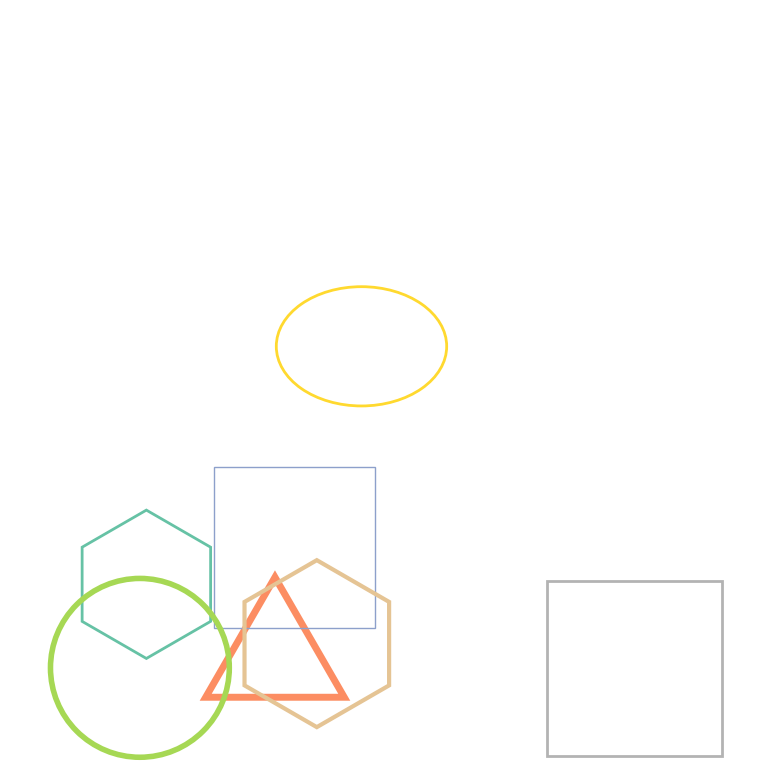[{"shape": "hexagon", "thickness": 1, "radius": 0.48, "center": [0.19, 0.241]}, {"shape": "triangle", "thickness": 2.5, "radius": 0.52, "center": [0.357, 0.146]}, {"shape": "square", "thickness": 0.5, "radius": 0.52, "center": [0.382, 0.289]}, {"shape": "circle", "thickness": 2, "radius": 0.58, "center": [0.182, 0.133]}, {"shape": "oval", "thickness": 1, "radius": 0.55, "center": [0.469, 0.55]}, {"shape": "hexagon", "thickness": 1.5, "radius": 0.54, "center": [0.411, 0.164]}, {"shape": "square", "thickness": 1, "radius": 0.57, "center": [0.823, 0.132]}]